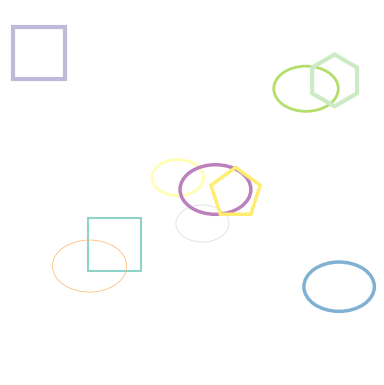[{"shape": "square", "thickness": 1.5, "radius": 0.34, "center": [0.298, 0.364]}, {"shape": "oval", "thickness": 2, "radius": 0.33, "center": [0.462, 0.539]}, {"shape": "square", "thickness": 3, "radius": 0.34, "center": [0.101, 0.863]}, {"shape": "oval", "thickness": 2.5, "radius": 0.46, "center": [0.881, 0.255]}, {"shape": "oval", "thickness": 0.5, "radius": 0.48, "center": [0.233, 0.309]}, {"shape": "oval", "thickness": 2, "radius": 0.42, "center": [0.795, 0.77]}, {"shape": "oval", "thickness": 0.5, "radius": 0.34, "center": [0.526, 0.42]}, {"shape": "oval", "thickness": 2.5, "radius": 0.46, "center": [0.56, 0.508]}, {"shape": "hexagon", "thickness": 3, "radius": 0.34, "center": [0.869, 0.791]}, {"shape": "pentagon", "thickness": 2.5, "radius": 0.34, "center": [0.612, 0.498]}]